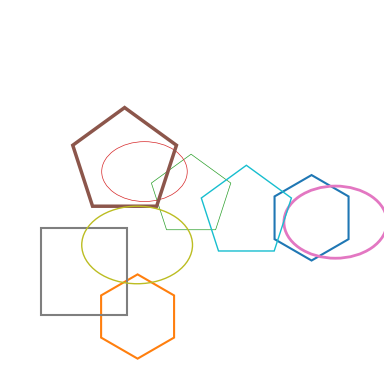[{"shape": "hexagon", "thickness": 1.5, "radius": 0.55, "center": [0.809, 0.434]}, {"shape": "hexagon", "thickness": 1.5, "radius": 0.55, "center": [0.357, 0.178]}, {"shape": "pentagon", "thickness": 0.5, "radius": 0.54, "center": [0.496, 0.491]}, {"shape": "oval", "thickness": 0.5, "radius": 0.56, "center": [0.375, 0.554]}, {"shape": "pentagon", "thickness": 2.5, "radius": 0.71, "center": [0.324, 0.579]}, {"shape": "oval", "thickness": 2, "radius": 0.67, "center": [0.871, 0.423]}, {"shape": "square", "thickness": 1.5, "radius": 0.56, "center": [0.219, 0.295]}, {"shape": "oval", "thickness": 1, "radius": 0.72, "center": [0.356, 0.364]}, {"shape": "pentagon", "thickness": 1, "radius": 0.62, "center": [0.64, 0.448]}]